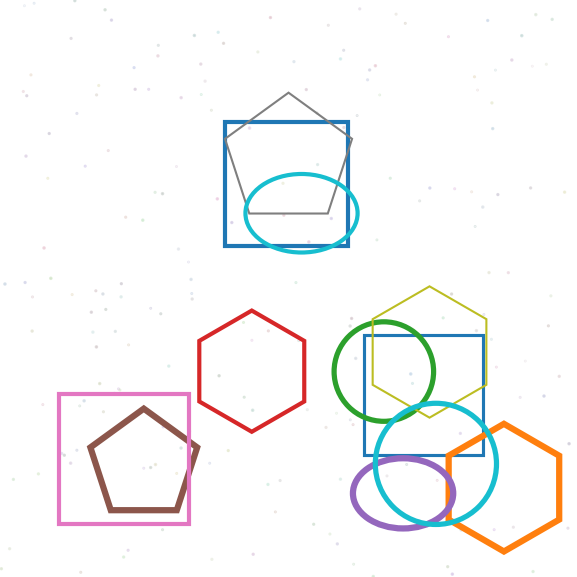[{"shape": "square", "thickness": 1.5, "radius": 0.52, "center": [0.734, 0.315]}, {"shape": "square", "thickness": 2, "radius": 0.53, "center": [0.496, 0.68]}, {"shape": "hexagon", "thickness": 3, "radius": 0.55, "center": [0.873, 0.155]}, {"shape": "circle", "thickness": 2.5, "radius": 0.43, "center": [0.665, 0.356]}, {"shape": "hexagon", "thickness": 2, "radius": 0.52, "center": [0.436, 0.356]}, {"shape": "oval", "thickness": 3, "radius": 0.43, "center": [0.698, 0.145]}, {"shape": "pentagon", "thickness": 3, "radius": 0.49, "center": [0.249, 0.194]}, {"shape": "square", "thickness": 2, "radius": 0.56, "center": [0.215, 0.204]}, {"shape": "pentagon", "thickness": 1, "radius": 0.58, "center": [0.5, 0.723]}, {"shape": "hexagon", "thickness": 1, "radius": 0.57, "center": [0.744, 0.39]}, {"shape": "oval", "thickness": 2, "radius": 0.49, "center": [0.522, 0.63]}, {"shape": "circle", "thickness": 2.5, "radius": 0.52, "center": [0.755, 0.196]}]